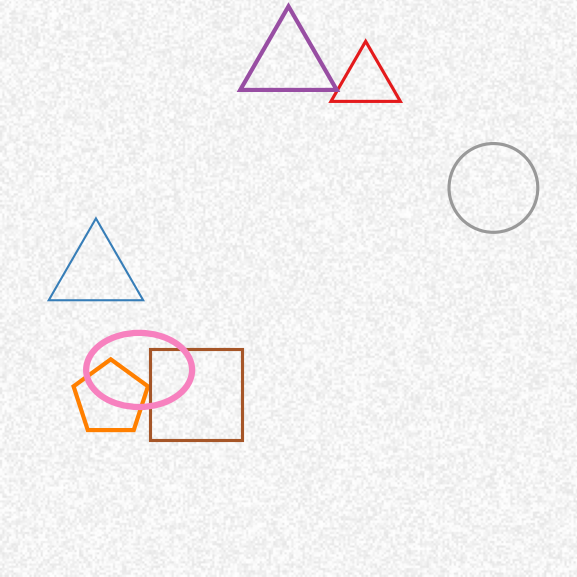[{"shape": "triangle", "thickness": 1.5, "radius": 0.35, "center": [0.633, 0.858]}, {"shape": "triangle", "thickness": 1, "radius": 0.47, "center": [0.166, 0.526]}, {"shape": "triangle", "thickness": 2, "radius": 0.48, "center": [0.5, 0.892]}, {"shape": "pentagon", "thickness": 2, "radius": 0.34, "center": [0.192, 0.309]}, {"shape": "square", "thickness": 1.5, "radius": 0.4, "center": [0.34, 0.316]}, {"shape": "oval", "thickness": 3, "radius": 0.46, "center": [0.241, 0.359]}, {"shape": "circle", "thickness": 1.5, "radius": 0.38, "center": [0.854, 0.674]}]